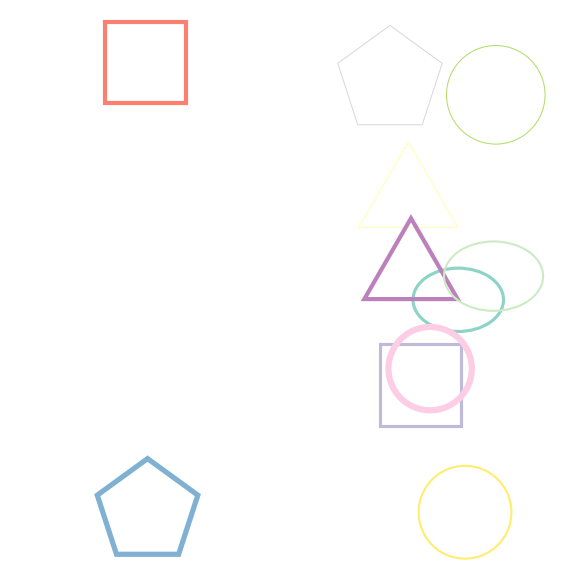[{"shape": "oval", "thickness": 1.5, "radius": 0.39, "center": [0.794, 0.48]}, {"shape": "triangle", "thickness": 0.5, "radius": 0.49, "center": [0.707, 0.655]}, {"shape": "square", "thickness": 1.5, "radius": 0.35, "center": [0.728, 0.332]}, {"shape": "square", "thickness": 2, "radius": 0.35, "center": [0.252, 0.891]}, {"shape": "pentagon", "thickness": 2.5, "radius": 0.46, "center": [0.256, 0.113]}, {"shape": "circle", "thickness": 0.5, "radius": 0.43, "center": [0.858, 0.835]}, {"shape": "circle", "thickness": 3, "radius": 0.36, "center": [0.745, 0.361]}, {"shape": "pentagon", "thickness": 0.5, "radius": 0.48, "center": [0.675, 0.86]}, {"shape": "triangle", "thickness": 2, "radius": 0.47, "center": [0.712, 0.528]}, {"shape": "oval", "thickness": 1, "radius": 0.43, "center": [0.855, 0.521]}, {"shape": "circle", "thickness": 1, "radius": 0.4, "center": [0.805, 0.112]}]